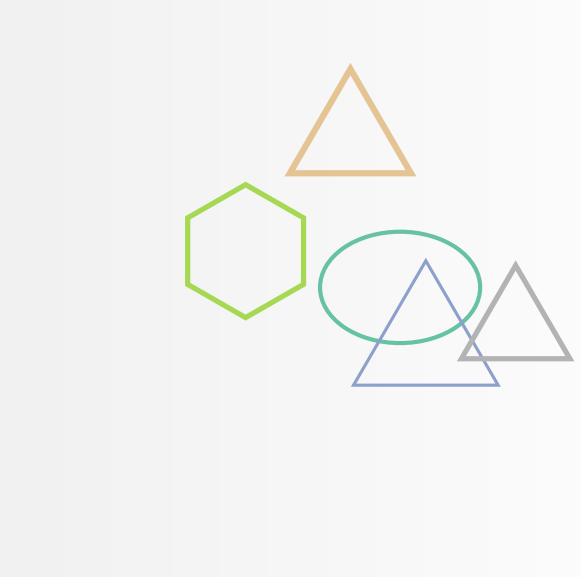[{"shape": "oval", "thickness": 2, "radius": 0.69, "center": [0.688, 0.501]}, {"shape": "triangle", "thickness": 1.5, "radius": 0.72, "center": [0.733, 0.404]}, {"shape": "hexagon", "thickness": 2.5, "radius": 0.58, "center": [0.423, 0.564]}, {"shape": "triangle", "thickness": 3, "radius": 0.6, "center": [0.603, 0.759]}, {"shape": "triangle", "thickness": 2.5, "radius": 0.54, "center": [0.887, 0.432]}]